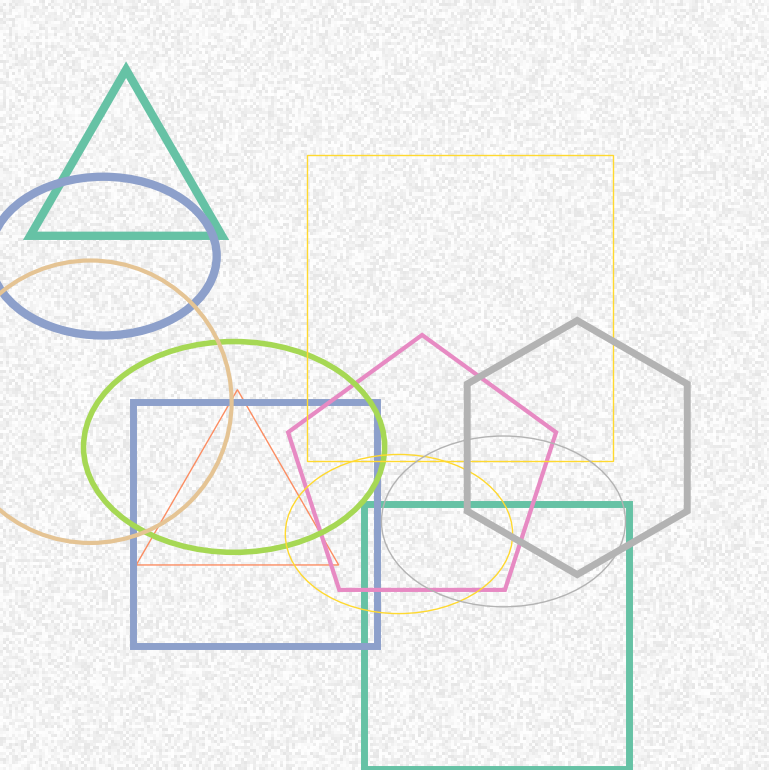[{"shape": "square", "thickness": 2.5, "radius": 0.86, "center": [0.645, 0.174]}, {"shape": "triangle", "thickness": 3, "radius": 0.72, "center": [0.164, 0.766]}, {"shape": "triangle", "thickness": 0.5, "radius": 0.76, "center": [0.308, 0.342]}, {"shape": "square", "thickness": 2.5, "radius": 0.79, "center": [0.332, 0.32]}, {"shape": "oval", "thickness": 3, "radius": 0.74, "center": [0.134, 0.667]}, {"shape": "pentagon", "thickness": 1.5, "radius": 0.92, "center": [0.548, 0.382]}, {"shape": "oval", "thickness": 2, "radius": 0.98, "center": [0.304, 0.42]}, {"shape": "oval", "thickness": 0.5, "radius": 0.74, "center": [0.518, 0.306]}, {"shape": "square", "thickness": 0.5, "radius": 0.99, "center": [0.597, 0.6]}, {"shape": "circle", "thickness": 1.5, "radius": 0.92, "center": [0.117, 0.478]}, {"shape": "hexagon", "thickness": 2.5, "radius": 0.82, "center": [0.75, 0.419]}, {"shape": "oval", "thickness": 0.5, "radius": 0.79, "center": [0.654, 0.323]}]